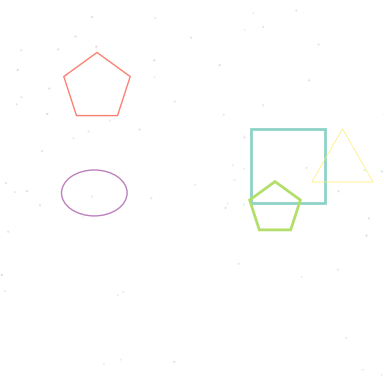[{"shape": "square", "thickness": 2, "radius": 0.48, "center": [0.748, 0.569]}, {"shape": "pentagon", "thickness": 1, "radius": 0.45, "center": [0.252, 0.773]}, {"shape": "pentagon", "thickness": 2, "radius": 0.35, "center": [0.714, 0.459]}, {"shape": "oval", "thickness": 1, "radius": 0.43, "center": [0.245, 0.499]}, {"shape": "triangle", "thickness": 0.5, "radius": 0.46, "center": [0.89, 0.573]}]